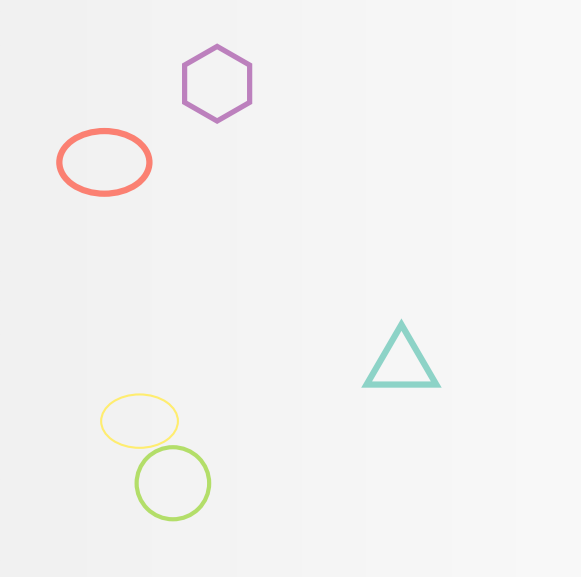[{"shape": "triangle", "thickness": 3, "radius": 0.35, "center": [0.691, 0.368]}, {"shape": "oval", "thickness": 3, "radius": 0.39, "center": [0.18, 0.718]}, {"shape": "circle", "thickness": 2, "radius": 0.31, "center": [0.297, 0.162]}, {"shape": "hexagon", "thickness": 2.5, "radius": 0.32, "center": [0.374, 0.854]}, {"shape": "oval", "thickness": 1, "radius": 0.33, "center": [0.24, 0.27]}]